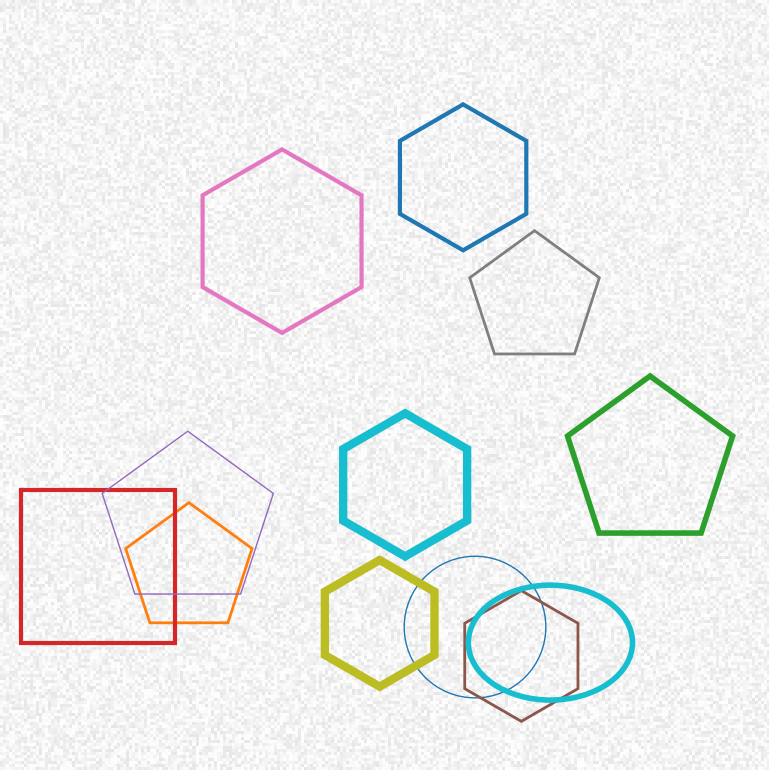[{"shape": "hexagon", "thickness": 1.5, "radius": 0.47, "center": [0.601, 0.77]}, {"shape": "circle", "thickness": 0.5, "radius": 0.46, "center": [0.617, 0.186]}, {"shape": "pentagon", "thickness": 1, "radius": 0.43, "center": [0.245, 0.261]}, {"shape": "pentagon", "thickness": 2, "radius": 0.56, "center": [0.844, 0.399]}, {"shape": "square", "thickness": 1.5, "radius": 0.5, "center": [0.127, 0.264]}, {"shape": "pentagon", "thickness": 0.5, "radius": 0.58, "center": [0.244, 0.323]}, {"shape": "hexagon", "thickness": 1, "radius": 0.42, "center": [0.677, 0.148]}, {"shape": "hexagon", "thickness": 1.5, "radius": 0.6, "center": [0.366, 0.687]}, {"shape": "pentagon", "thickness": 1, "radius": 0.44, "center": [0.694, 0.612]}, {"shape": "hexagon", "thickness": 3, "radius": 0.41, "center": [0.493, 0.19]}, {"shape": "oval", "thickness": 2, "radius": 0.53, "center": [0.715, 0.165]}, {"shape": "hexagon", "thickness": 3, "radius": 0.46, "center": [0.526, 0.37]}]